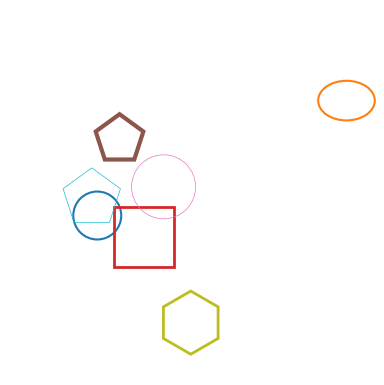[{"shape": "circle", "thickness": 1.5, "radius": 0.31, "center": [0.253, 0.44]}, {"shape": "oval", "thickness": 1.5, "radius": 0.37, "center": [0.9, 0.739]}, {"shape": "square", "thickness": 2, "radius": 0.39, "center": [0.374, 0.384]}, {"shape": "pentagon", "thickness": 3, "radius": 0.33, "center": [0.31, 0.638]}, {"shape": "circle", "thickness": 0.5, "radius": 0.42, "center": [0.425, 0.515]}, {"shape": "hexagon", "thickness": 2, "radius": 0.41, "center": [0.495, 0.162]}, {"shape": "pentagon", "thickness": 0.5, "radius": 0.39, "center": [0.238, 0.486]}]